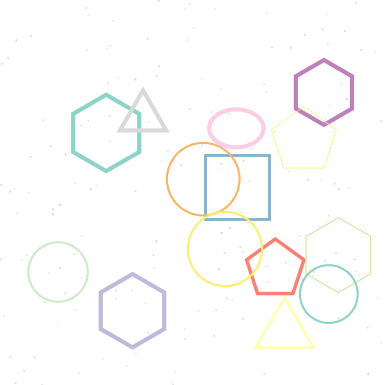[{"shape": "hexagon", "thickness": 3, "radius": 0.5, "center": [0.276, 0.655]}, {"shape": "circle", "thickness": 1.5, "radius": 0.38, "center": [0.854, 0.236]}, {"shape": "triangle", "thickness": 2, "radius": 0.43, "center": [0.739, 0.141]}, {"shape": "hexagon", "thickness": 3, "radius": 0.48, "center": [0.344, 0.193]}, {"shape": "pentagon", "thickness": 2.5, "radius": 0.39, "center": [0.715, 0.301]}, {"shape": "square", "thickness": 2, "radius": 0.42, "center": [0.617, 0.514]}, {"shape": "circle", "thickness": 1.5, "radius": 0.47, "center": [0.528, 0.535]}, {"shape": "hexagon", "thickness": 0.5, "radius": 0.49, "center": [0.879, 0.337]}, {"shape": "oval", "thickness": 3, "radius": 0.35, "center": [0.614, 0.667]}, {"shape": "triangle", "thickness": 3, "radius": 0.35, "center": [0.372, 0.696]}, {"shape": "hexagon", "thickness": 3, "radius": 0.42, "center": [0.841, 0.76]}, {"shape": "circle", "thickness": 1.5, "radius": 0.39, "center": [0.151, 0.293]}, {"shape": "circle", "thickness": 1.5, "radius": 0.48, "center": [0.584, 0.353]}, {"shape": "pentagon", "thickness": 0.5, "radius": 0.44, "center": [0.789, 0.635]}]